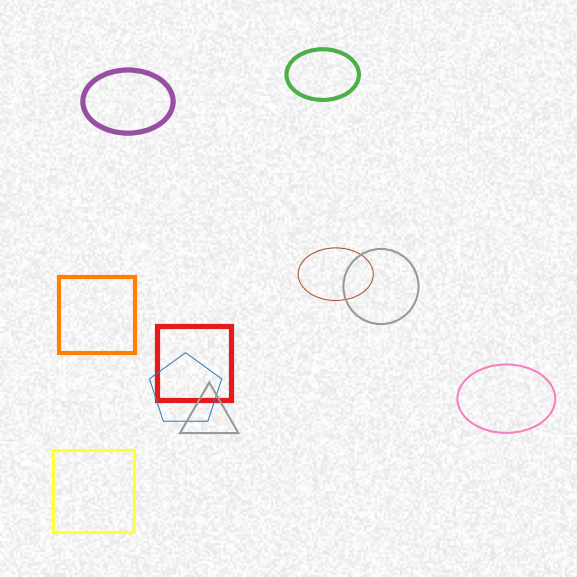[{"shape": "square", "thickness": 2.5, "radius": 0.32, "center": [0.336, 0.371]}, {"shape": "pentagon", "thickness": 0.5, "radius": 0.33, "center": [0.321, 0.323]}, {"shape": "oval", "thickness": 2, "radius": 0.31, "center": [0.559, 0.87]}, {"shape": "oval", "thickness": 2.5, "radius": 0.39, "center": [0.222, 0.823]}, {"shape": "square", "thickness": 2, "radius": 0.33, "center": [0.168, 0.454]}, {"shape": "square", "thickness": 1.5, "radius": 0.35, "center": [0.162, 0.149]}, {"shape": "oval", "thickness": 0.5, "radius": 0.33, "center": [0.581, 0.524]}, {"shape": "oval", "thickness": 1, "radius": 0.42, "center": [0.877, 0.309]}, {"shape": "triangle", "thickness": 1, "radius": 0.29, "center": [0.362, 0.278]}, {"shape": "circle", "thickness": 1, "radius": 0.33, "center": [0.66, 0.503]}]